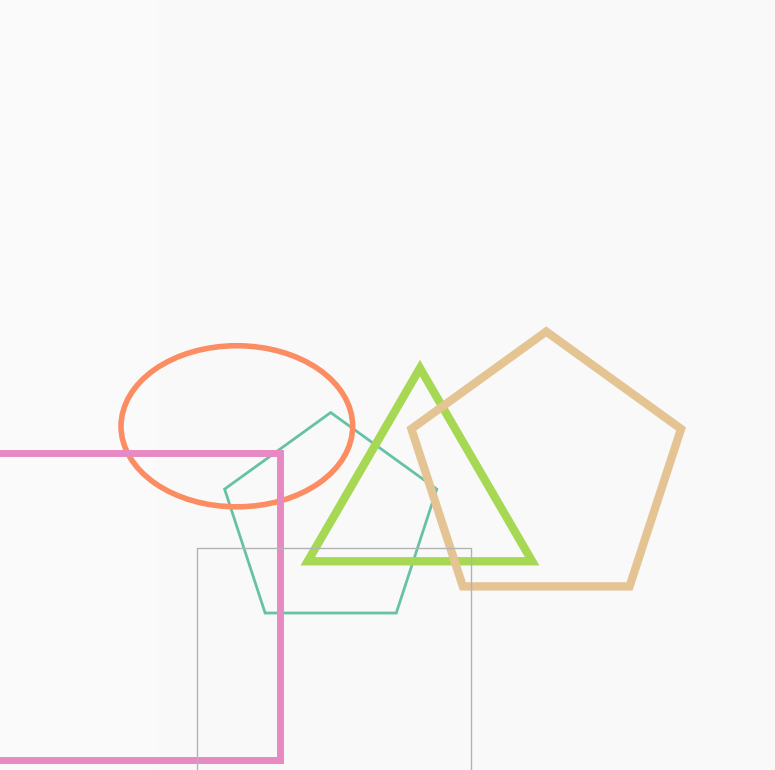[{"shape": "pentagon", "thickness": 1, "radius": 0.72, "center": [0.427, 0.32]}, {"shape": "oval", "thickness": 2, "radius": 0.75, "center": [0.306, 0.446]}, {"shape": "square", "thickness": 2.5, "radius": 1.0, "center": [0.162, 0.212]}, {"shape": "triangle", "thickness": 3, "radius": 0.84, "center": [0.542, 0.355]}, {"shape": "pentagon", "thickness": 3, "radius": 0.91, "center": [0.705, 0.386]}, {"shape": "square", "thickness": 0.5, "radius": 0.88, "center": [0.431, 0.111]}]